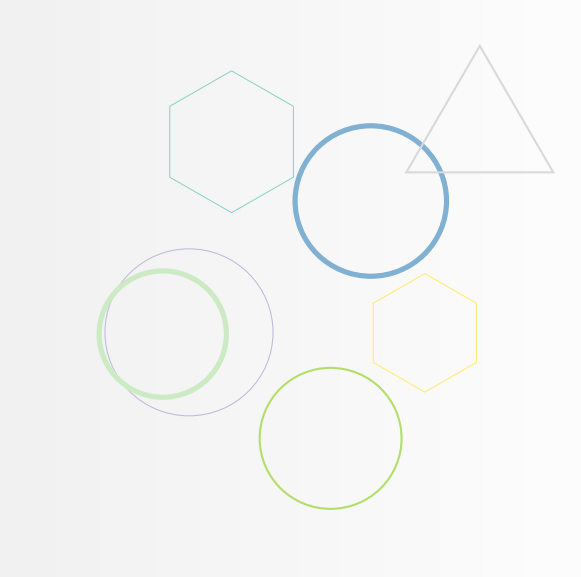[{"shape": "hexagon", "thickness": 0.5, "radius": 0.61, "center": [0.398, 0.754]}, {"shape": "circle", "thickness": 0.5, "radius": 0.72, "center": [0.325, 0.424]}, {"shape": "circle", "thickness": 2.5, "radius": 0.65, "center": [0.638, 0.651]}, {"shape": "circle", "thickness": 1, "radius": 0.61, "center": [0.569, 0.24]}, {"shape": "triangle", "thickness": 1, "radius": 0.73, "center": [0.825, 0.774]}, {"shape": "circle", "thickness": 2.5, "radius": 0.55, "center": [0.28, 0.421]}, {"shape": "hexagon", "thickness": 0.5, "radius": 0.51, "center": [0.731, 0.423]}]